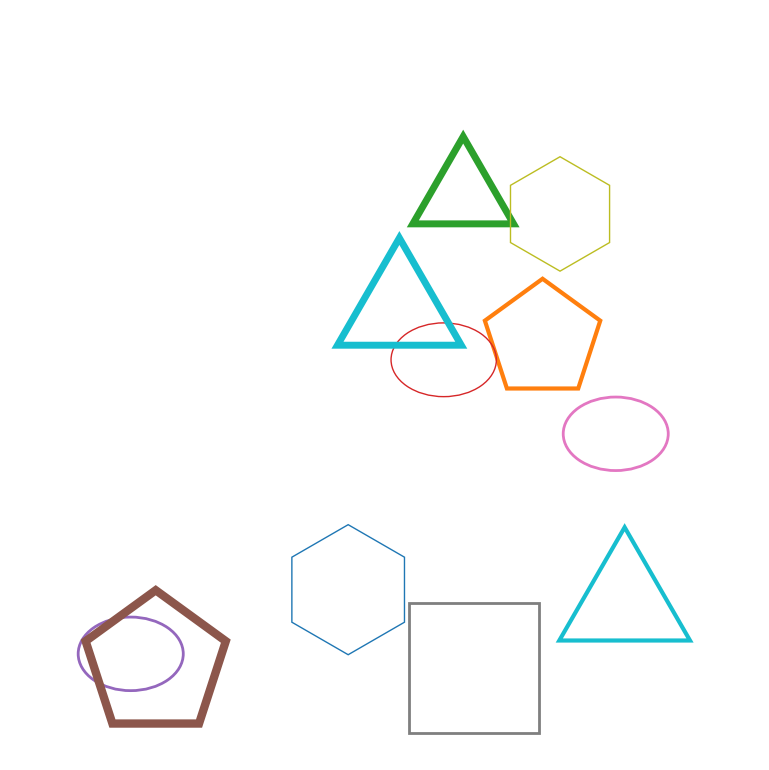[{"shape": "hexagon", "thickness": 0.5, "radius": 0.42, "center": [0.452, 0.234]}, {"shape": "pentagon", "thickness": 1.5, "radius": 0.39, "center": [0.705, 0.559]}, {"shape": "triangle", "thickness": 2.5, "radius": 0.38, "center": [0.602, 0.747]}, {"shape": "oval", "thickness": 0.5, "radius": 0.34, "center": [0.576, 0.533]}, {"shape": "oval", "thickness": 1, "radius": 0.34, "center": [0.17, 0.151]}, {"shape": "pentagon", "thickness": 3, "radius": 0.48, "center": [0.202, 0.138]}, {"shape": "oval", "thickness": 1, "radius": 0.34, "center": [0.8, 0.437]}, {"shape": "square", "thickness": 1, "radius": 0.42, "center": [0.615, 0.133]}, {"shape": "hexagon", "thickness": 0.5, "radius": 0.37, "center": [0.727, 0.722]}, {"shape": "triangle", "thickness": 2.5, "radius": 0.46, "center": [0.519, 0.598]}, {"shape": "triangle", "thickness": 1.5, "radius": 0.49, "center": [0.811, 0.217]}]